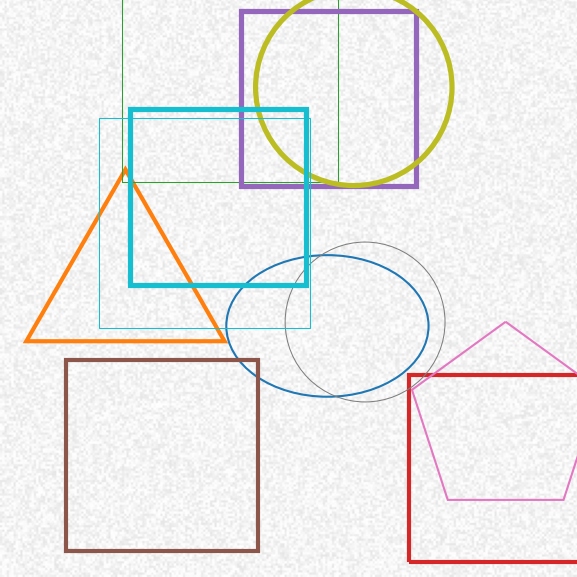[{"shape": "oval", "thickness": 1, "radius": 0.88, "center": [0.567, 0.435]}, {"shape": "triangle", "thickness": 2, "radius": 0.99, "center": [0.217, 0.507]}, {"shape": "square", "thickness": 0.5, "radius": 0.94, "center": [0.398, 0.871]}, {"shape": "square", "thickness": 2, "radius": 0.81, "center": [0.871, 0.188]}, {"shape": "square", "thickness": 2.5, "radius": 0.76, "center": [0.568, 0.829]}, {"shape": "square", "thickness": 2, "radius": 0.83, "center": [0.281, 0.21]}, {"shape": "pentagon", "thickness": 1, "radius": 0.85, "center": [0.876, 0.271]}, {"shape": "circle", "thickness": 0.5, "radius": 0.69, "center": [0.632, 0.442]}, {"shape": "circle", "thickness": 2.5, "radius": 0.85, "center": [0.613, 0.848]}, {"shape": "square", "thickness": 2.5, "radius": 0.76, "center": [0.378, 0.659]}, {"shape": "square", "thickness": 0.5, "radius": 0.91, "center": [0.354, 0.613]}]